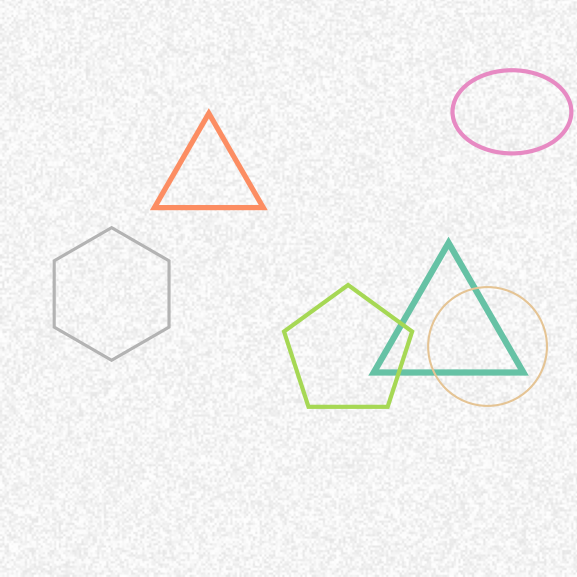[{"shape": "triangle", "thickness": 3, "radius": 0.75, "center": [0.777, 0.429]}, {"shape": "triangle", "thickness": 2.5, "radius": 0.54, "center": [0.362, 0.694]}, {"shape": "oval", "thickness": 2, "radius": 0.51, "center": [0.886, 0.805]}, {"shape": "pentagon", "thickness": 2, "radius": 0.58, "center": [0.603, 0.389]}, {"shape": "circle", "thickness": 1, "radius": 0.51, "center": [0.844, 0.399]}, {"shape": "hexagon", "thickness": 1.5, "radius": 0.57, "center": [0.193, 0.49]}]